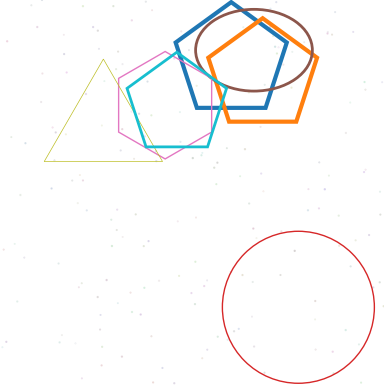[{"shape": "pentagon", "thickness": 3, "radius": 0.76, "center": [0.601, 0.843]}, {"shape": "pentagon", "thickness": 3, "radius": 0.74, "center": [0.682, 0.804]}, {"shape": "circle", "thickness": 1, "radius": 0.99, "center": [0.775, 0.202]}, {"shape": "oval", "thickness": 2, "radius": 0.76, "center": [0.66, 0.87]}, {"shape": "hexagon", "thickness": 1, "radius": 0.7, "center": [0.429, 0.727]}, {"shape": "triangle", "thickness": 0.5, "radius": 0.89, "center": [0.269, 0.669]}, {"shape": "pentagon", "thickness": 2, "radius": 0.68, "center": [0.459, 0.728]}]